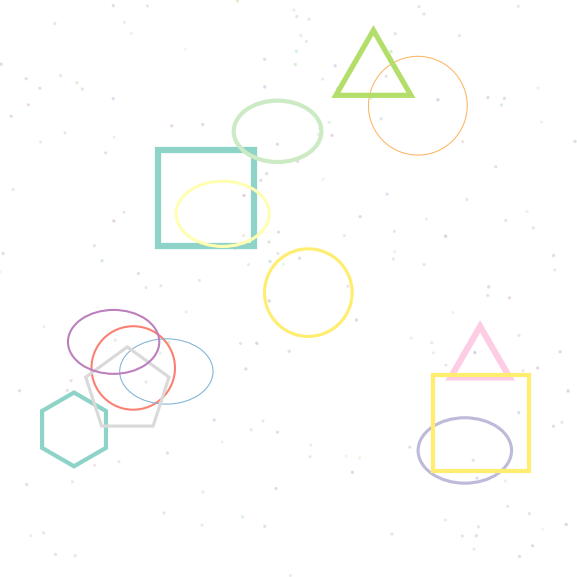[{"shape": "hexagon", "thickness": 2, "radius": 0.32, "center": [0.128, 0.256]}, {"shape": "square", "thickness": 3, "radius": 0.42, "center": [0.357, 0.657]}, {"shape": "oval", "thickness": 1.5, "radius": 0.4, "center": [0.386, 0.629]}, {"shape": "oval", "thickness": 1.5, "radius": 0.4, "center": [0.805, 0.219]}, {"shape": "circle", "thickness": 1, "radius": 0.36, "center": [0.231, 0.362]}, {"shape": "oval", "thickness": 0.5, "radius": 0.4, "center": [0.288, 0.356]}, {"shape": "circle", "thickness": 0.5, "radius": 0.43, "center": [0.724, 0.816]}, {"shape": "triangle", "thickness": 2.5, "radius": 0.38, "center": [0.647, 0.872]}, {"shape": "triangle", "thickness": 3, "radius": 0.29, "center": [0.831, 0.375]}, {"shape": "pentagon", "thickness": 1.5, "radius": 0.38, "center": [0.221, 0.323]}, {"shape": "oval", "thickness": 1, "radius": 0.4, "center": [0.197, 0.407]}, {"shape": "oval", "thickness": 2, "radius": 0.38, "center": [0.481, 0.772]}, {"shape": "circle", "thickness": 1.5, "radius": 0.38, "center": [0.534, 0.492]}, {"shape": "square", "thickness": 2, "radius": 0.41, "center": [0.833, 0.267]}]